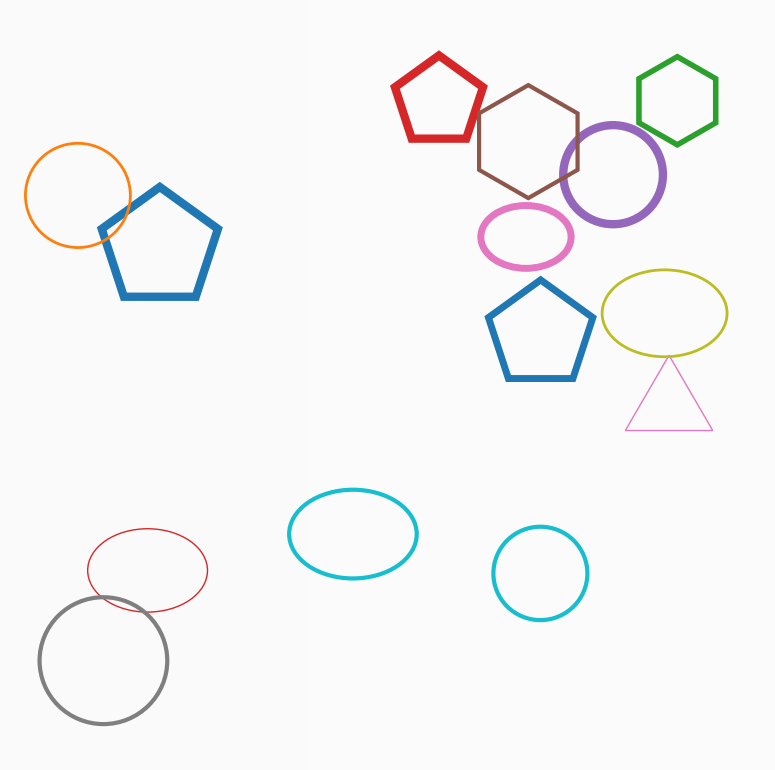[{"shape": "pentagon", "thickness": 3, "radius": 0.39, "center": [0.206, 0.678]}, {"shape": "pentagon", "thickness": 2.5, "radius": 0.35, "center": [0.698, 0.566]}, {"shape": "circle", "thickness": 1, "radius": 0.34, "center": [0.101, 0.746]}, {"shape": "hexagon", "thickness": 2, "radius": 0.29, "center": [0.874, 0.869]}, {"shape": "oval", "thickness": 0.5, "radius": 0.39, "center": [0.19, 0.259]}, {"shape": "pentagon", "thickness": 3, "radius": 0.3, "center": [0.566, 0.868]}, {"shape": "circle", "thickness": 3, "radius": 0.32, "center": [0.791, 0.773]}, {"shape": "hexagon", "thickness": 1.5, "radius": 0.37, "center": [0.682, 0.816]}, {"shape": "oval", "thickness": 2.5, "radius": 0.29, "center": [0.679, 0.692]}, {"shape": "triangle", "thickness": 0.5, "radius": 0.33, "center": [0.863, 0.473]}, {"shape": "circle", "thickness": 1.5, "radius": 0.41, "center": [0.133, 0.142]}, {"shape": "oval", "thickness": 1, "radius": 0.4, "center": [0.858, 0.593]}, {"shape": "oval", "thickness": 1.5, "radius": 0.41, "center": [0.455, 0.306]}, {"shape": "circle", "thickness": 1.5, "radius": 0.3, "center": [0.697, 0.255]}]